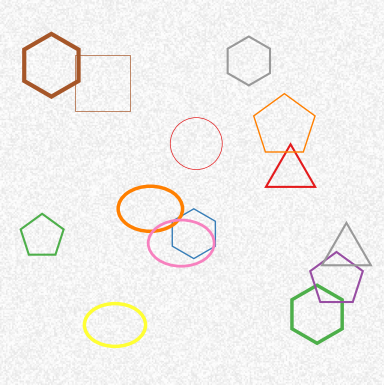[{"shape": "circle", "thickness": 0.5, "radius": 0.34, "center": [0.51, 0.627]}, {"shape": "triangle", "thickness": 1.5, "radius": 0.37, "center": [0.755, 0.551]}, {"shape": "hexagon", "thickness": 1, "radius": 0.32, "center": [0.503, 0.393]}, {"shape": "hexagon", "thickness": 2.5, "radius": 0.38, "center": [0.824, 0.184]}, {"shape": "pentagon", "thickness": 1.5, "radius": 0.29, "center": [0.109, 0.386]}, {"shape": "pentagon", "thickness": 1.5, "radius": 0.36, "center": [0.874, 0.274]}, {"shape": "oval", "thickness": 2.5, "radius": 0.42, "center": [0.391, 0.458]}, {"shape": "pentagon", "thickness": 1, "radius": 0.42, "center": [0.739, 0.673]}, {"shape": "oval", "thickness": 2.5, "radius": 0.4, "center": [0.299, 0.156]}, {"shape": "hexagon", "thickness": 3, "radius": 0.41, "center": [0.133, 0.831]}, {"shape": "square", "thickness": 0.5, "radius": 0.36, "center": [0.267, 0.785]}, {"shape": "oval", "thickness": 2, "radius": 0.43, "center": [0.471, 0.368]}, {"shape": "triangle", "thickness": 1.5, "radius": 0.37, "center": [0.9, 0.348]}, {"shape": "hexagon", "thickness": 1.5, "radius": 0.32, "center": [0.646, 0.842]}]